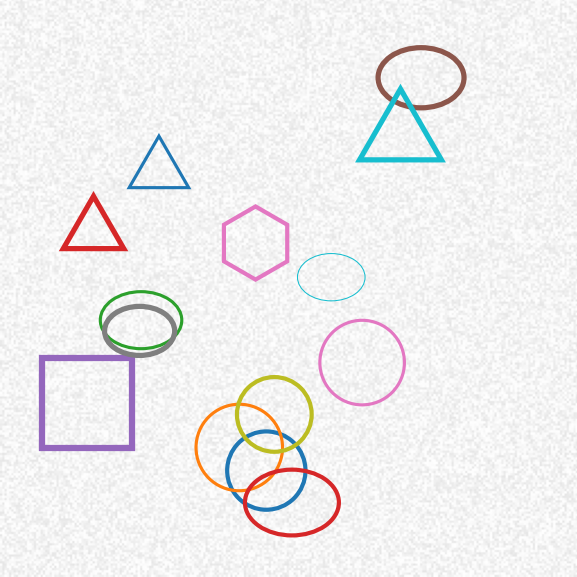[{"shape": "circle", "thickness": 2, "radius": 0.34, "center": [0.461, 0.184]}, {"shape": "triangle", "thickness": 1.5, "radius": 0.3, "center": [0.275, 0.704]}, {"shape": "circle", "thickness": 1.5, "radius": 0.37, "center": [0.414, 0.224]}, {"shape": "oval", "thickness": 1.5, "radius": 0.35, "center": [0.244, 0.445]}, {"shape": "triangle", "thickness": 2.5, "radius": 0.3, "center": [0.162, 0.599]}, {"shape": "oval", "thickness": 2, "radius": 0.41, "center": [0.505, 0.129]}, {"shape": "square", "thickness": 3, "radius": 0.39, "center": [0.15, 0.302]}, {"shape": "oval", "thickness": 2.5, "radius": 0.37, "center": [0.729, 0.865]}, {"shape": "circle", "thickness": 1.5, "radius": 0.37, "center": [0.627, 0.371]}, {"shape": "hexagon", "thickness": 2, "radius": 0.32, "center": [0.443, 0.578]}, {"shape": "oval", "thickness": 2.5, "radius": 0.3, "center": [0.242, 0.426]}, {"shape": "circle", "thickness": 2, "radius": 0.32, "center": [0.475, 0.282]}, {"shape": "triangle", "thickness": 2.5, "radius": 0.41, "center": [0.693, 0.763]}, {"shape": "oval", "thickness": 0.5, "radius": 0.29, "center": [0.574, 0.519]}]